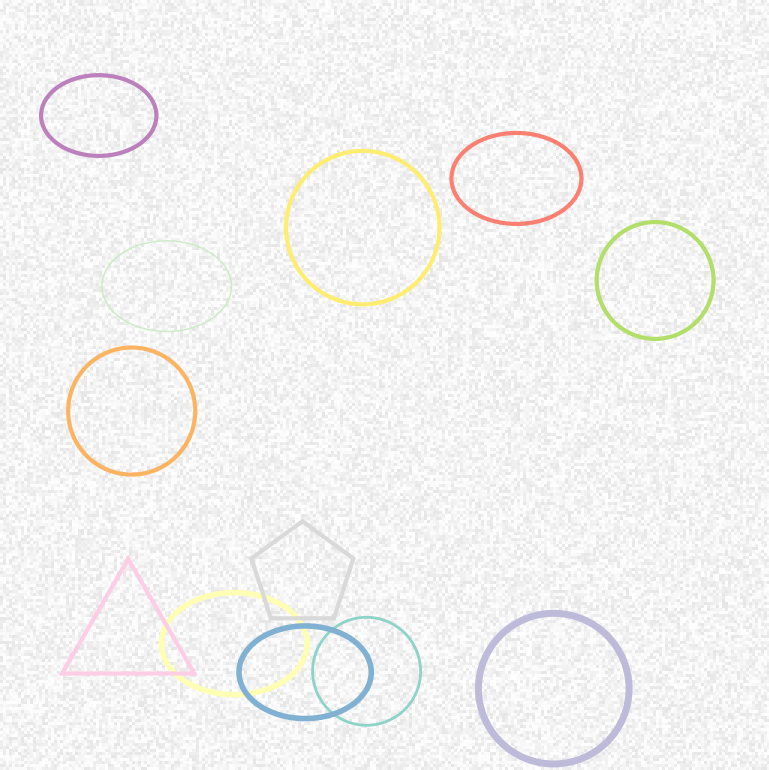[{"shape": "circle", "thickness": 1, "radius": 0.35, "center": [0.476, 0.128]}, {"shape": "oval", "thickness": 2, "radius": 0.47, "center": [0.304, 0.164]}, {"shape": "circle", "thickness": 2.5, "radius": 0.49, "center": [0.719, 0.106]}, {"shape": "oval", "thickness": 1.5, "radius": 0.42, "center": [0.671, 0.768]}, {"shape": "oval", "thickness": 2, "radius": 0.43, "center": [0.396, 0.127]}, {"shape": "circle", "thickness": 1.5, "radius": 0.41, "center": [0.171, 0.466]}, {"shape": "circle", "thickness": 1.5, "radius": 0.38, "center": [0.851, 0.636]}, {"shape": "triangle", "thickness": 1.5, "radius": 0.5, "center": [0.167, 0.175]}, {"shape": "pentagon", "thickness": 1.5, "radius": 0.35, "center": [0.393, 0.253]}, {"shape": "oval", "thickness": 1.5, "radius": 0.37, "center": [0.128, 0.85]}, {"shape": "oval", "thickness": 0.5, "radius": 0.42, "center": [0.217, 0.628]}, {"shape": "circle", "thickness": 1.5, "radius": 0.5, "center": [0.471, 0.704]}]